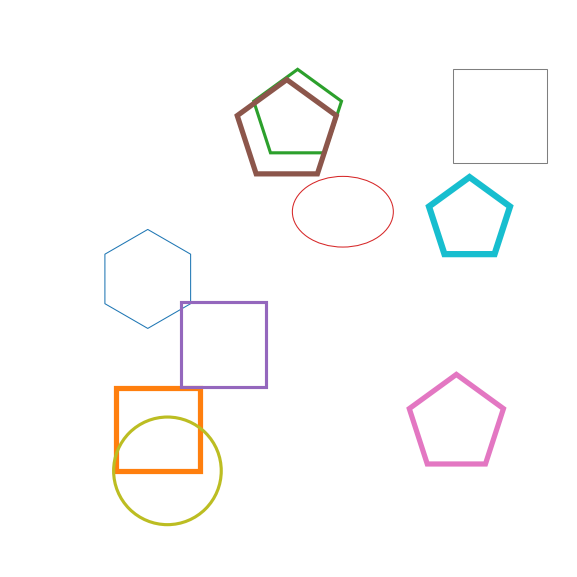[{"shape": "hexagon", "thickness": 0.5, "radius": 0.43, "center": [0.256, 0.516]}, {"shape": "square", "thickness": 2.5, "radius": 0.36, "center": [0.274, 0.256]}, {"shape": "pentagon", "thickness": 1.5, "radius": 0.4, "center": [0.515, 0.799]}, {"shape": "oval", "thickness": 0.5, "radius": 0.44, "center": [0.594, 0.633]}, {"shape": "square", "thickness": 1.5, "radius": 0.37, "center": [0.387, 0.403]}, {"shape": "pentagon", "thickness": 2.5, "radius": 0.45, "center": [0.497, 0.771]}, {"shape": "pentagon", "thickness": 2.5, "radius": 0.43, "center": [0.79, 0.265]}, {"shape": "square", "thickness": 0.5, "radius": 0.41, "center": [0.866, 0.798]}, {"shape": "circle", "thickness": 1.5, "radius": 0.47, "center": [0.29, 0.184]}, {"shape": "pentagon", "thickness": 3, "radius": 0.37, "center": [0.813, 0.619]}]